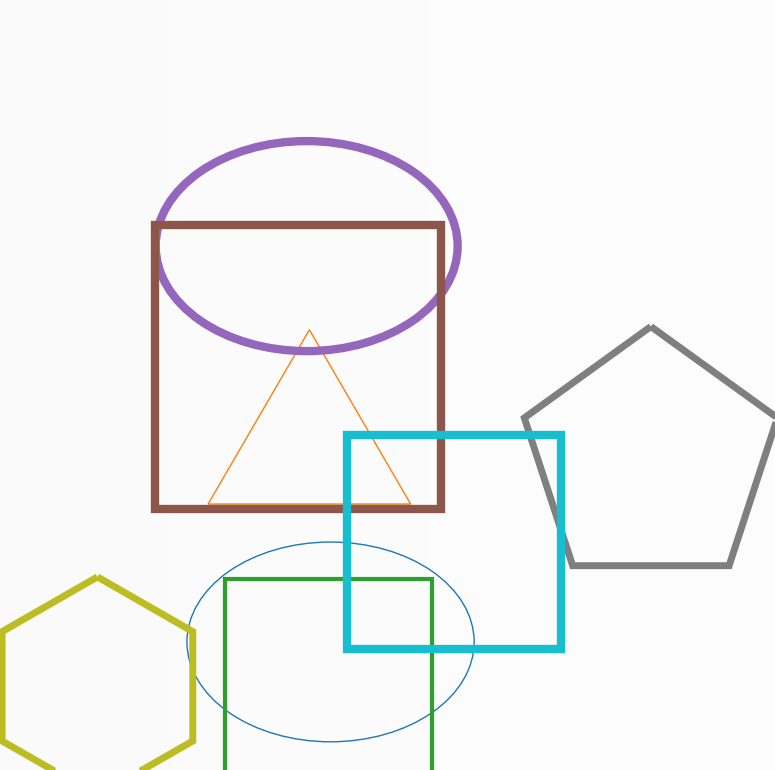[{"shape": "oval", "thickness": 0.5, "radius": 0.93, "center": [0.427, 0.166]}, {"shape": "triangle", "thickness": 0.5, "radius": 0.75, "center": [0.399, 0.421]}, {"shape": "square", "thickness": 1.5, "radius": 0.67, "center": [0.424, 0.115]}, {"shape": "oval", "thickness": 3, "radius": 0.97, "center": [0.396, 0.68]}, {"shape": "square", "thickness": 3, "radius": 0.92, "center": [0.385, 0.524]}, {"shape": "pentagon", "thickness": 2.5, "radius": 0.86, "center": [0.84, 0.404]}, {"shape": "hexagon", "thickness": 2.5, "radius": 0.71, "center": [0.126, 0.109]}, {"shape": "square", "thickness": 3, "radius": 0.69, "center": [0.586, 0.296]}]